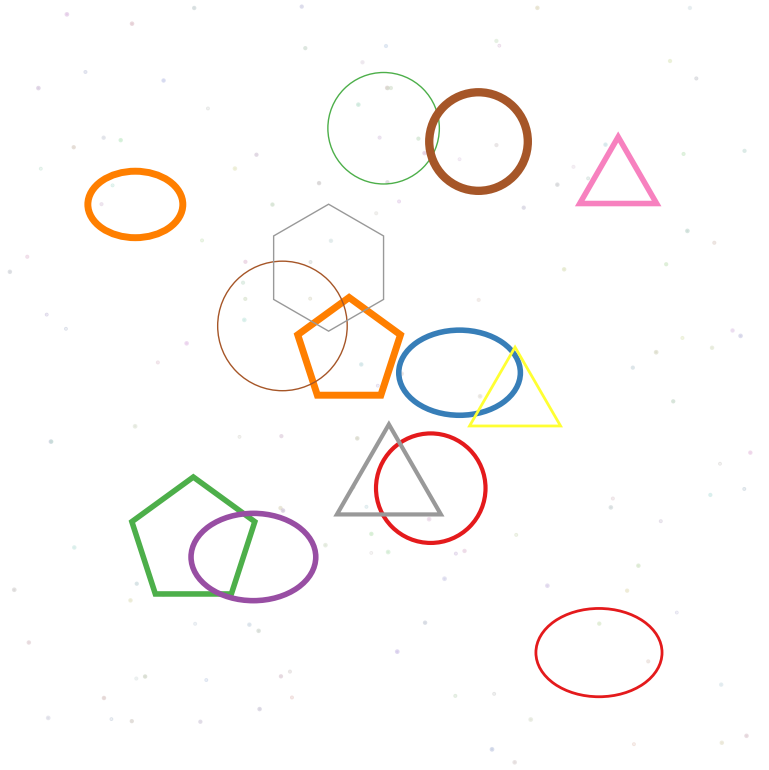[{"shape": "oval", "thickness": 1, "radius": 0.41, "center": [0.778, 0.152]}, {"shape": "circle", "thickness": 1.5, "radius": 0.36, "center": [0.559, 0.366]}, {"shape": "oval", "thickness": 2, "radius": 0.39, "center": [0.597, 0.516]}, {"shape": "pentagon", "thickness": 2, "radius": 0.42, "center": [0.251, 0.297]}, {"shape": "circle", "thickness": 0.5, "radius": 0.36, "center": [0.498, 0.833]}, {"shape": "oval", "thickness": 2, "radius": 0.4, "center": [0.329, 0.277]}, {"shape": "pentagon", "thickness": 2.5, "radius": 0.35, "center": [0.453, 0.544]}, {"shape": "oval", "thickness": 2.5, "radius": 0.31, "center": [0.176, 0.734]}, {"shape": "triangle", "thickness": 1, "radius": 0.34, "center": [0.669, 0.481]}, {"shape": "circle", "thickness": 3, "radius": 0.32, "center": [0.621, 0.816]}, {"shape": "circle", "thickness": 0.5, "radius": 0.42, "center": [0.367, 0.577]}, {"shape": "triangle", "thickness": 2, "radius": 0.29, "center": [0.803, 0.765]}, {"shape": "hexagon", "thickness": 0.5, "radius": 0.41, "center": [0.427, 0.652]}, {"shape": "triangle", "thickness": 1.5, "radius": 0.39, "center": [0.505, 0.371]}]